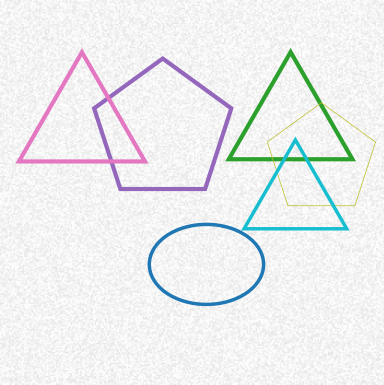[{"shape": "oval", "thickness": 2.5, "radius": 0.74, "center": [0.536, 0.313]}, {"shape": "triangle", "thickness": 3, "radius": 0.93, "center": [0.755, 0.679]}, {"shape": "pentagon", "thickness": 3, "radius": 0.94, "center": [0.423, 0.661]}, {"shape": "triangle", "thickness": 3, "radius": 0.95, "center": [0.213, 0.675]}, {"shape": "pentagon", "thickness": 0.5, "radius": 0.74, "center": [0.835, 0.585]}, {"shape": "triangle", "thickness": 2.5, "radius": 0.77, "center": [0.767, 0.483]}]